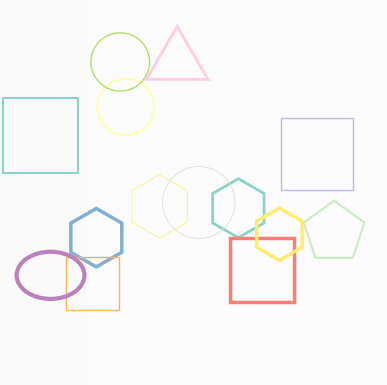[{"shape": "hexagon", "thickness": 2, "radius": 0.38, "center": [0.615, 0.459]}, {"shape": "square", "thickness": 1.5, "radius": 0.49, "center": [0.105, 0.649]}, {"shape": "circle", "thickness": 1.5, "radius": 0.37, "center": [0.324, 0.722]}, {"shape": "square", "thickness": 1, "radius": 0.47, "center": [0.818, 0.6]}, {"shape": "square", "thickness": 2.5, "radius": 0.41, "center": [0.676, 0.299]}, {"shape": "hexagon", "thickness": 2.5, "radius": 0.38, "center": [0.249, 0.383]}, {"shape": "square", "thickness": 1, "radius": 0.34, "center": [0.238, 0.263]}, {"shape": "circle", "thickness": 1, "radius": 0.38, "center": [0.31, 0.839]}, {"shape": "triangle", "thickness": 2, "radius": 0.46, "center": [0.457, 0.84]}, {"shape": "circle", "thickness": 0.5, "radius": 0.47, "center": [0.513, 0.474]}, {"shape": "oval", "thickness": 3, "radius": 0.44, "center": [0.13, 0.285]}, {"shape": "pentagon", "thickness": 1.5, "radius": 0.41, "center": [0.862, 0.397]}, {"shape": "hexagon", "thickness": 2.5, "radius": 0.34, "center": [0.721, 0.392]}, {"shape": "hexagon", "thickness": 0.5, "radius": 0.41, "center": [0.412, 0.464]}]